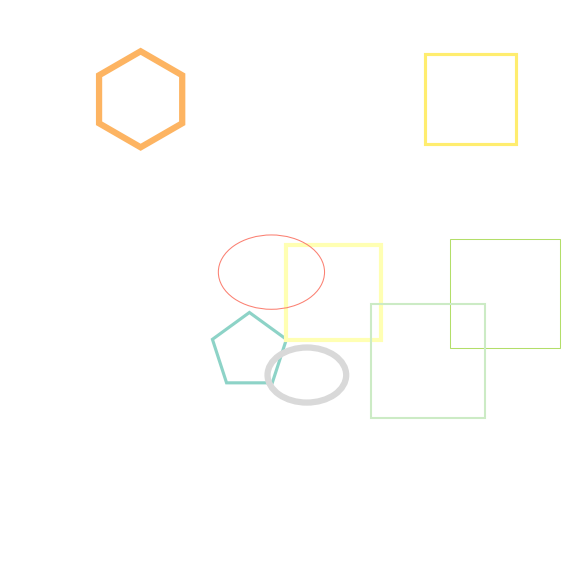[{"shape": "pentagon", "thickness": 1.5, "radius": 0.34, "center": [0.432, 0.391]}, {"shape": "square", "thickness": 2, "radius": 0.41, "center": [0.578, 0.493]}, {"shape": "oval", "thickness": 0.5, "radius": 0.46, "center": [0.47, 0.528]}, {"shape": "hexagon", "thickness": 3, "radius": 0.42, "center": [0.244, 0.827]}, {"shape": "square", "thickness": 0.5, "radius": 0.47, "center": [0.874, 0.49]}, {"shape": "oval", "thickness": 3, "radius": 0.34, "center": [0.531, 0.35]}, {"shape": "square", "thickness": 1, "radius": 0.49, "center": [0.741, 0.374]}, {"shape": "square", "thickness": 1.5, "radius": 0.39, "center": [0.815, 0.828]}]